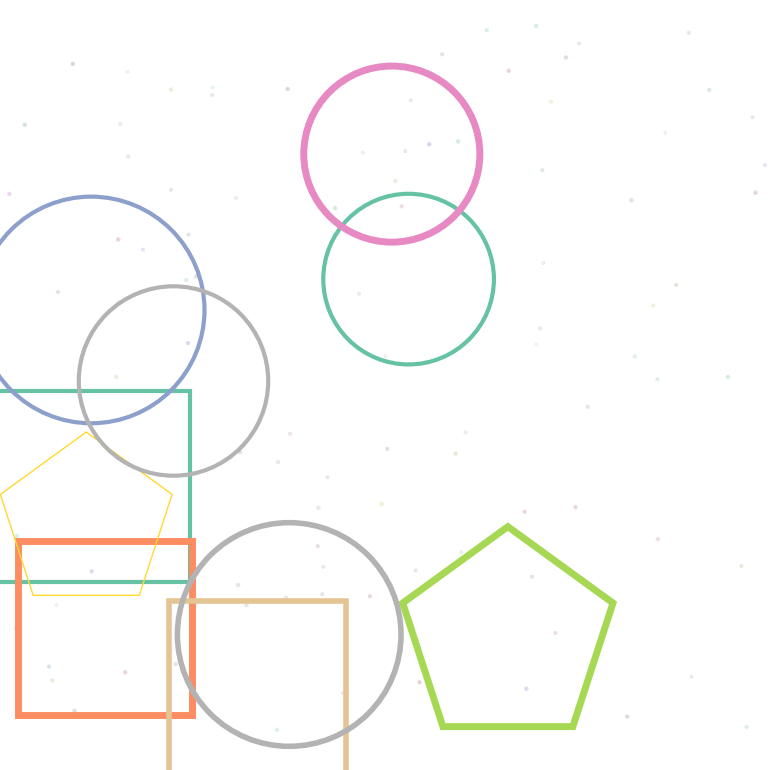[{"shape": "square", "thickness": 1.5, "radius": 0.62, "center": [0.123, 0.369]}, {"shape": "circle", "thickness": 1.5, "radius": 0.55, "center": [0.531, 0.638]}, {"shape": "square", "thickness": 2.5, "radius": 0.57, "center": [0.136, 0.184]}, {"shape": "circle", "thickness": 1.5, "radius": 0.74, "center": [0.118, 0.597]}, {"shape": "circle", "thickness": 2.5, "radius": 0.57, "center": [0.509, 0.8]}, {"shape": "pentagon", "thickness": 2.5, "radius": 0.72, "center": [0.66, 0.172]}, {"shape": "pentagon", "thickness": 0.5, "radius": 0.59, "center": [0.112, 0.322]}, {"shape": "square", "thickness": 2, "radius": 0.57, "center": [0.335, 0.104]}, {"shape": "circle", "thickness": 2, "radius": 0.73, "center": [0.376, 0.176]}, {"shape": "circle", "thickness": 1.5, "radius": 0.62, "center": [0.225, 0.505]}]